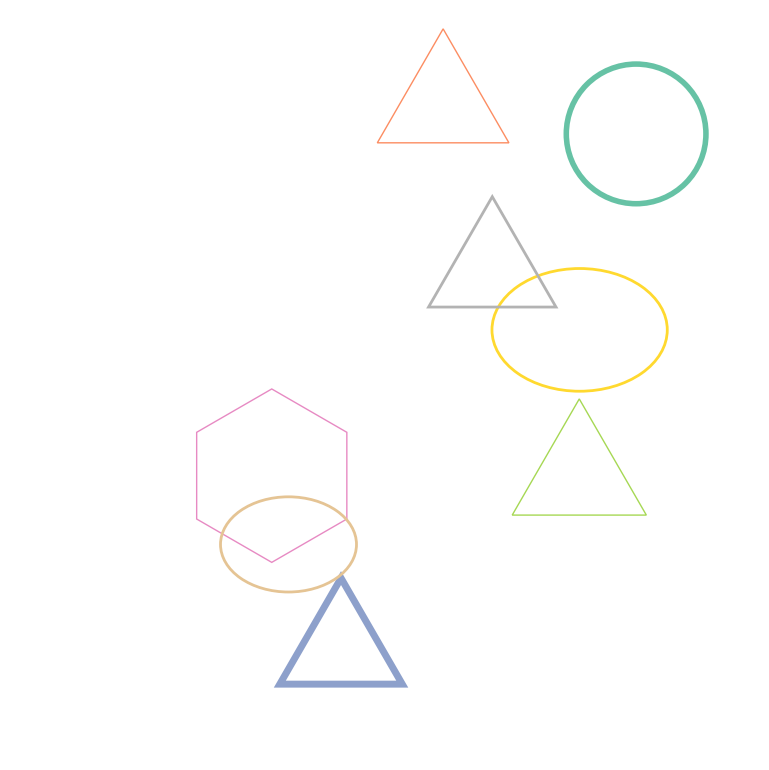[{"shape": "circle", "thickness": 2, "radius": 0.45, "center": [0.826, 0.826]}, {"shape": "triangle", "thickness": 0.5, "radius": 0.49, "center": [0.575, 0.864]}, {"shape": "triangle", "thickness": 2.5, "radius": 0.46, "center": [0.443, 0.157]}, {"shape": "hexagon", "thickness": 0.5, "radius": 0.56, "center": [0.353, 0.382]}, {"shape": "triangle", "thickness": 0.5, "radius": 0.5, "center": [0.752, 0.381]}, {"shape": "oval", "thickness": 1, "radius": 0.57, "center": [0.753, 0.572]}, {"shape": "oval", "thickness": 1, "radius": 0.44, "center": [0.375, 0.293]}, {"shape": "triangle", "thickness": 1, "radius": 0.48, "center": [0.639, 0.649]}]